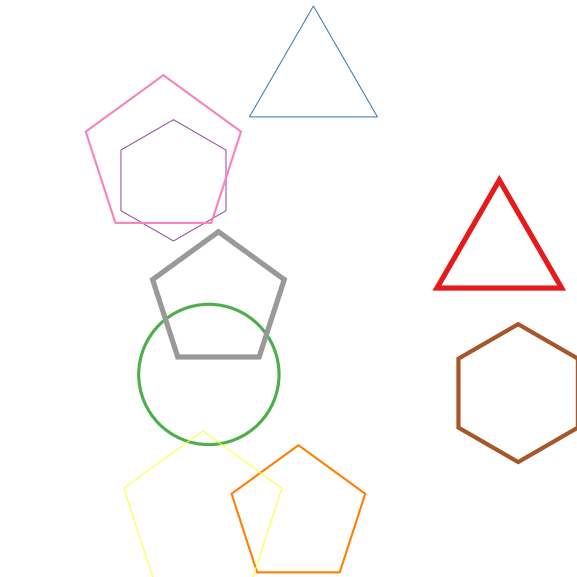[{"shape": "triangle", "thickness": 2.5, "radius": 0.62, "center": [0.865, 0.563]}, {"shape": "triangle", "thickness": 0.5, "radius": 0.64, "center": [0.543, 0.861]}, {"shape": "circle", "thickness": 1.5, "radius": 0.61, "center": [0.362, 0.351]}, {"shape": "hexagon", "thickness": 0.5, "radius": 0.53, "center": [0.3, 0.687]}, {"shape": "pentagon", "thickness": 1, "radius": 0.61, "center": [0.517, 0.107]}, {"shape": "pentagon", "thickness": 0.5, "radius": 0.72, "center": [0.351, 0.109]}, {"shape": "hexagon", "thickness": 2, "radius": 0.6, "center": [0.897, 0.318]}, {"shape": "pentagon", "thickness": 1, "radius": 0.71, "center": [0.283, 0.728]}, {"shape": "pentagon", "thickness": 2.5, "radius": 0.6, "center": [0.378, 0.478]}]